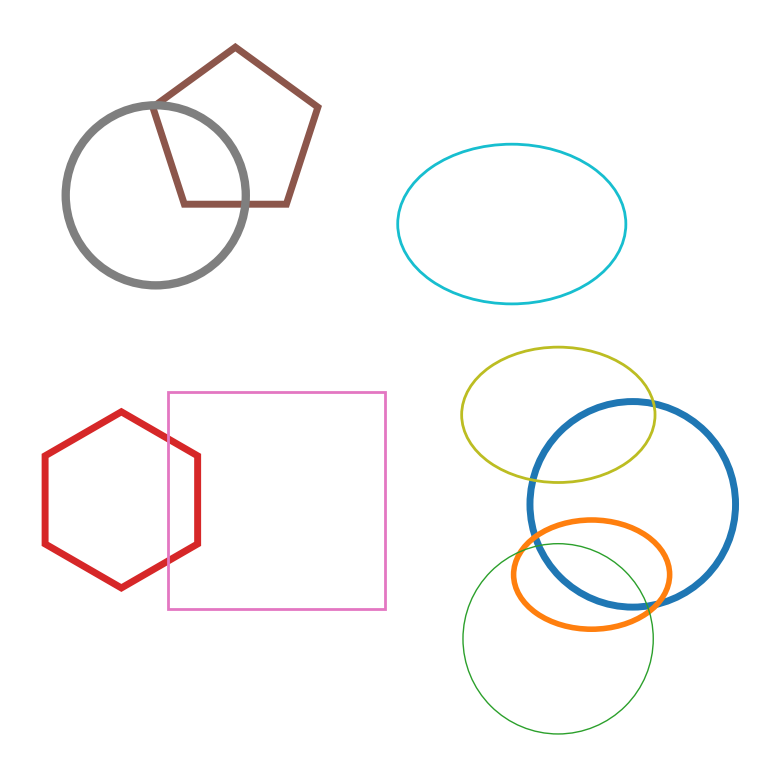[{"shape": "circle", "thickness": 2.5, "radius": 0.67, "center": [0.822, 0.345]}, {"shape": "oval", "thickness": 2, "radius": 0.51, "center": [0.768, 0.254]}, {"shape": "circle", "thickness": 0.5, "radius": 0.62, "center": [0.725, 0.17]}, {"shape": "hexagon", "thickness": 2.5, "radius": 0.57, "center": [0.158, 0.351]}, {"shape": "pentagon", "thickness": 2.5, "radius": 0.56, "center": [0.306, 0.826]}, {"shape": "square", "thickness": 1, "radius": 0.7, "center": [0.36, 0.35]}, {"shape": "circle", "thickness": 3, "radius": 0.58, "center": [0.202, 0.746]}, {"shape": "oval", "thickness": 1, "radius": 0.63, "center": [0.725, 0.461]}, {"shape": "oval", "thickness": 1, "radius": 0.74, "center": [0.665, 0.709]}]